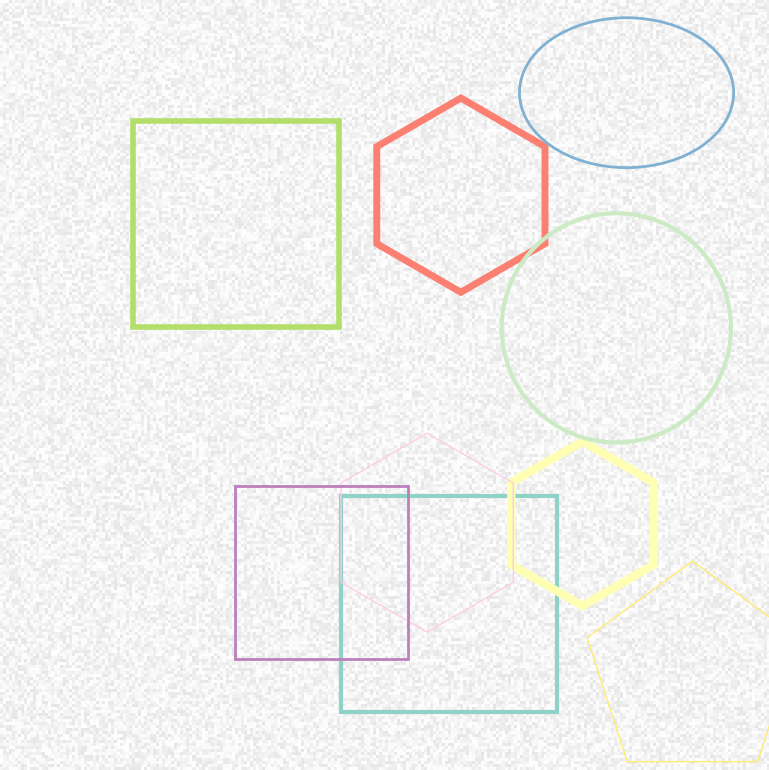[{"shape": "square", "thickness": 1.5, "radius": 0.7, "center": [0.583, 0.216]}, {"shape": "hexagon", "thickness": 3, "radius": 0.53, "center": [0.756, 0.32]}, {"shape": "hexagon", "thickness": 2.5, "radius": 0.63, "center": [0.599, 0.747]}, {"shape": "oval", "thickness": 1, "radius": 0.7, "center": [0.814, 0.88]}, {"shape": "square", "thickness": 2, "radius": 0.67, "center": [0.306, 0.709]}, {"shape": "hexagon", "thickness": 0.5, "radius": 0.65, "center": [0.555, 0.308]}, {"shape": "square", "thickness": 1, "radius": 0.56, "center": [0.417, 0.256]}, {"shape": "circle", "thickness": 1.5, "radius": 0.74, "center": [0.8, 0.574]}, {"shape": "pentagon", "thickness": 0.5, "radius": 0.72, "center": [0.899, 0.127]}]